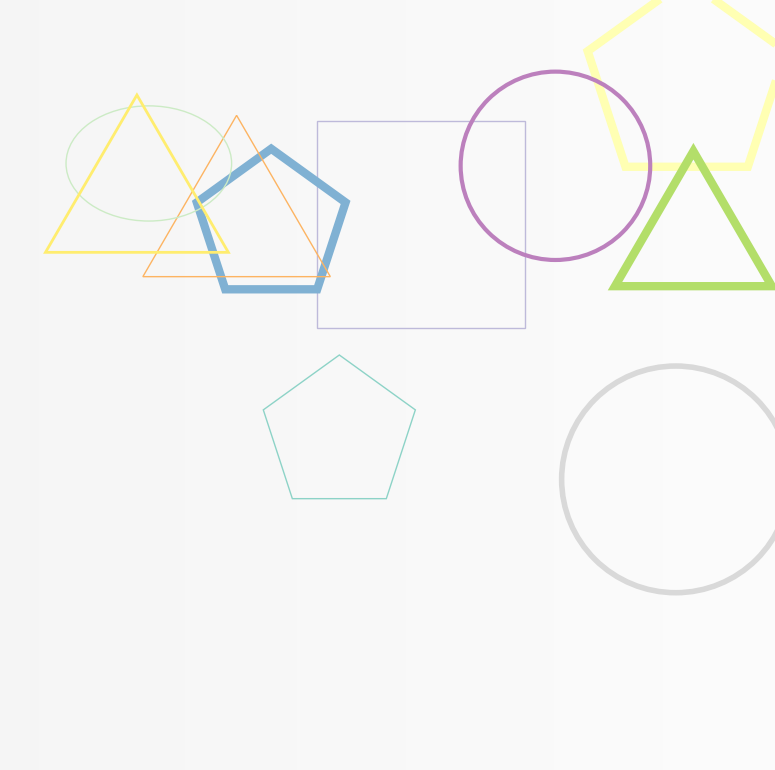[{"shape": "pentagon", "thickness": 0.5, "radius": 0.52, "center": [0.438, 0.436]}, {"shape": "pentagon", "thickness": 3, "radius": 0.67, "center": [0.886, 0.892]}, {"shape": "square", "thickness": 0.5, "radius": 0.67, "center": [0.543, 0.709]}, {"shape": "pentagon", "thickness": 3, "radius": 0.5, "center": [0.35, 0.706]}, {"shape": "triangle", "thickness": 0.5, "radius": 0.7, "center": [0.305, 0.711]}, {"shape": "triangle", "thickness": 3, "radius": 0.58, "center": [0.895, 0.687]}, {"shape": "circle", "thickness": 2, "radius": 0.74, "center": [0.872, 0.377]}, {"shape": "circle", "thickness": 1.5, "radius": 0.61, "center": [0.717, 0.785]}, {"shape": "oval", "thickness": 0.5, "radius": 0.53, "center": [0.192, 0.788]}, {"shape": "triangle", "thickness": 1, "radius": 0.68, "center": [0.177, 0.74]}]